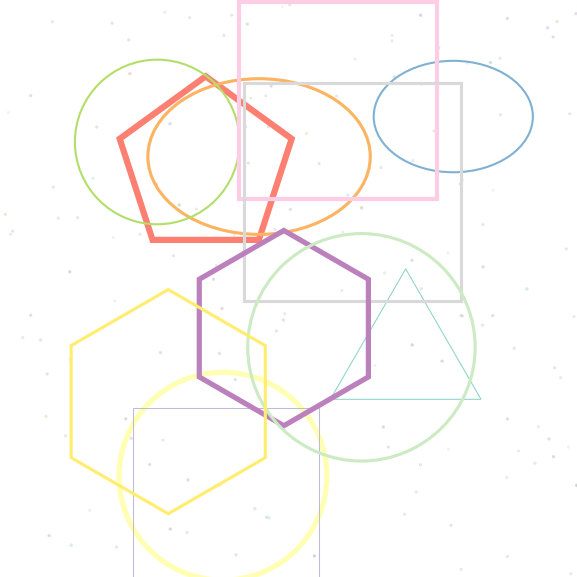[{"shape": "triangle", "thickness": 0.5, "radius": 0.75, "center": [0.703, 0.383]}, {"shape": "circle", "thickness": 2.5, "radius": 0.9, "center": [0.386, 0.174]}, {"shape": "square", "thickness": 0.5, "radius": 0.81, "center": [0.391, 0.13]}, {"shape": "pentagon", "thickness": 3, "radius": 0.78, "center": [0.356, 0.71]}, {"shape": "oval", "thickness": 1, "radius": 0.69, "center": [0.785, 0.797]}, {"shape": "oval", "thickness": 1.5, "radius": 0.96, "center": [0.449, 0.728]}, {"shape": "circle", "thickness": 1, "radius": 0.71, "center": [0.272, 0.753]}, {"shape": "square", "thickness": 2, "radius": 0.86, "center": [0.585, 0.825]}, {"shape": "square", "thickness": 1.5, "radius": 0.94, "center": [0.61, 0.667]}, {"shape": "hexagon", "thickness": 2.5, "radius": 0.85, "center": [0.491, 0.431]}, {"shape": "circle", "thickness": 1.5, "radius": 0.98, "center": [0.626, 0.398]}, {"shape": "hexagon", "thickness": 1.5, "radius": 0.97, "center": [0.291, 0.304]}]